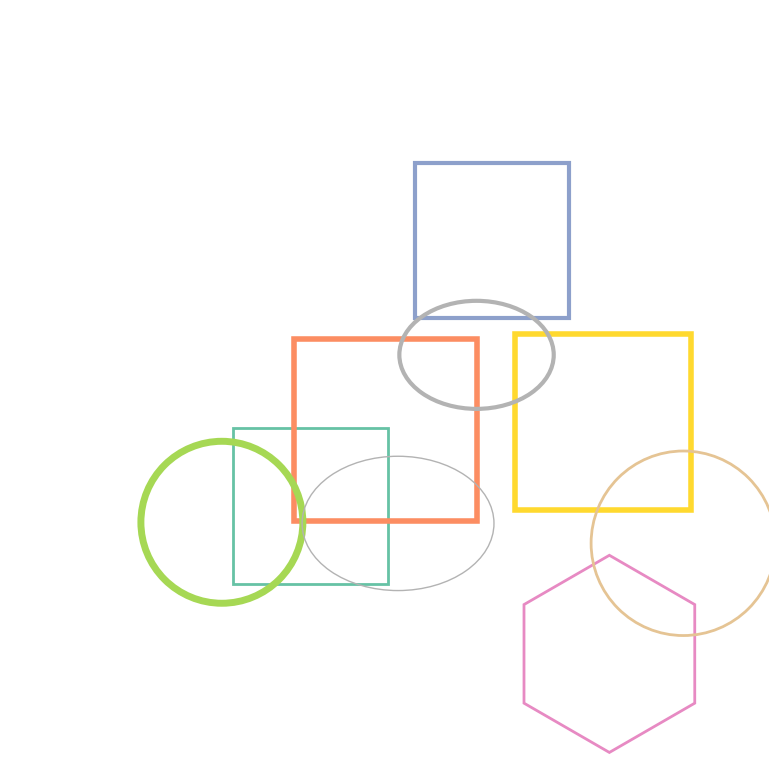[{"shape": "square", "thickness": 1, "radius": 0.5, "center": [0.403, 0.343]}, {"shape": "square", "thickness": 2, "radius": 0.59, "center": [0.501, 0.442]}, {"shape": "square", "thickness": 1.5, "radius": 0.5, "center": [0.639, 0.687]}, {"shape": "hexagon", "thickness": 1, "radius": 0.64, "center": [0.791, 0.151]}, {"shape": "circle", "thickness": 2.5, "radius": 0.53, "center": [0.288, 0.322]}, {"shape": "square", "thickness": 2, "radius": 0.57, "center": [0.783, 0.452]}, {"shape": "circle", "thickness": 1, "radius": 0.6, "center": [0.887, 0.294]}, {"shape": "oval", "thickness": 1.5, "radius": 0.5, "center": [0.619, 0.539]}, {"shape": "oval", "thickness": 0.5, "radius": 0.62, "center": [0.517, 0.32]}]